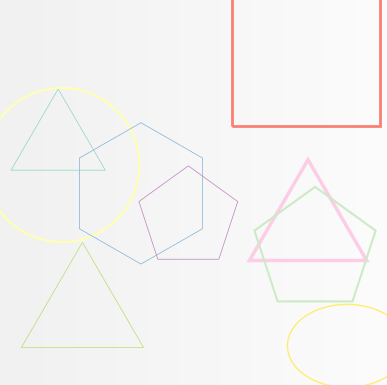[{"shape": "triangle", "thickness": 0.5, "radius": 0.7, "center": [0.15, 0.628]}, {"shape": "circle", "thickness": 1.5, "radius": 1.0, "center": [0.16, 0.571]}, {"shape": "square", "thickness": 2, "radius": 0.95, "center": [0.789, 0.863]}, {"shape": "hexagon", "thickness": 0.5, "radius": 0.92, "center": [0.364, 0.498]}, {"shape": "triangle", "thickness": 0.5, "radius": 0.91, "center": [0.213, 0.188]}, {"shape": "triangle", "thickness": 2.5, "radius": 0.87, "center": [0.795, 0.411]}, {"shape": "pentagon", "thickness": 0.5, "radius": 0.67, "center": [0.486, 0.435]}, {"shape": "pentagon", "thickness": 1.5, "radius": 0.82, "center": [0.813, 0.35]}, {"shape": "oval", "thickness": 1, "radius": 0.77, "center": [0.896, 0.102]}]